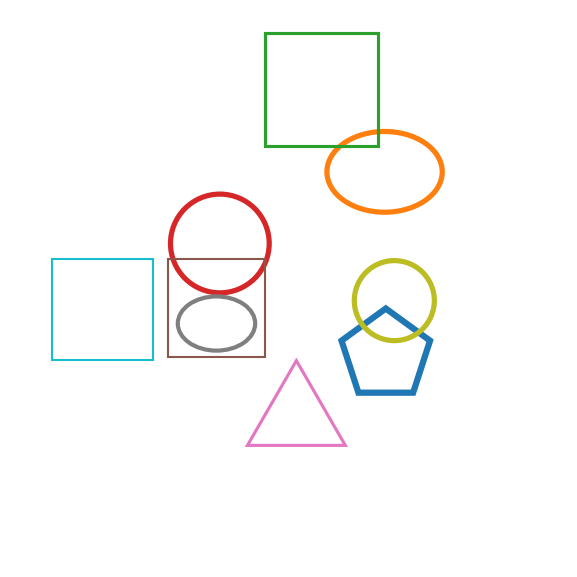[{"shape": "pentagon", "thickness": 3, "radius": 0.4, "center": [0.668, 0.384]}, {"shape": "oval", "thickness": 2.5, "radius": 0.5, "center": [0.666, 0.702]}, {"shape": "square", "thickness": 1.5, "radius": 0.49, "center": [0.557, 0.845]}, {"shape": "circle", "thickness": 2.5, "radius": 0.43, "center": [0.381, 0.578]}, {"shape": "square", "thickness": 1, "radius": 0.42, "center": [0.375, 0.466]}, {"shape": "triangle", "thickness": 1.5, "radius": 0.49, "center": [0.513, 0.277]}, {"shape": "oval", "thickness": 2, "radius": 0.34, "center": [0.375, 0.439]}, {"shape": "circle", "thickness": 2.5, "radius": 0.35, "center": [0.683, 0.479]}, {"shape": "square", "thickness": 1, "radius": 0.44, "center": [0.177, 0.463]}]